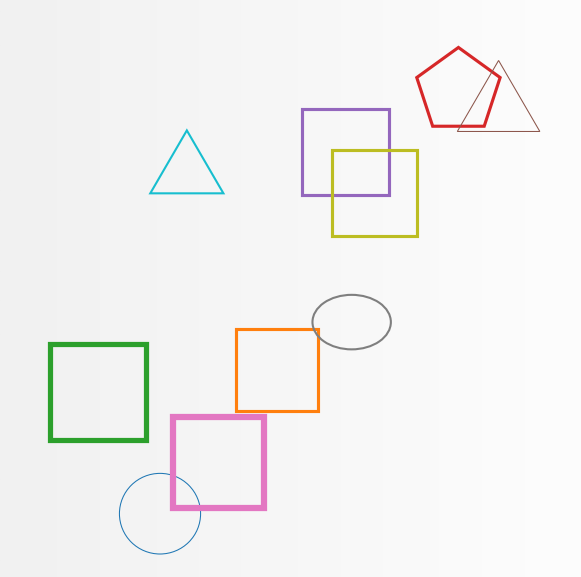[{"shape": "circle", "thickness": 0.5, "radius": 0.35, "center": [0.275, 0.11]}, {"shape": "square", "thickness": 1.5, "radius": 0.35, "center": [0.477, 0.359]}, {"shape": "square", "thickness": 2.5, "radius": 0.41, "center": [0.169, 0.32]}, {"shape": "pentagon", "thickness": 1.5, "radius": 0.38, "center": [0.789, 0.842]}, {"shape": "square", "thickness": 1.5, "radius": 0.37, "center": [0.595, 0.736]}, {"shape": "triangle", "thickness": 0.5, "radius": 0.41, "center": [0.858, 0.812]}, {"shape": "square", "thickness": 3, "radius": 0.39, "center": [0.376, 0.199]}, {"shape": "oval", "thickness": 1, "radius": 0.34, "center": [0.605, 0.441]}, {"shape": "square", "thickness": 1.5, "radius": 0.37, "center": [0.644, 0.665]}, {"shape": "triangle", "thickness": 1, "radius": 0.36, "center": [0.321, 0.701]}]